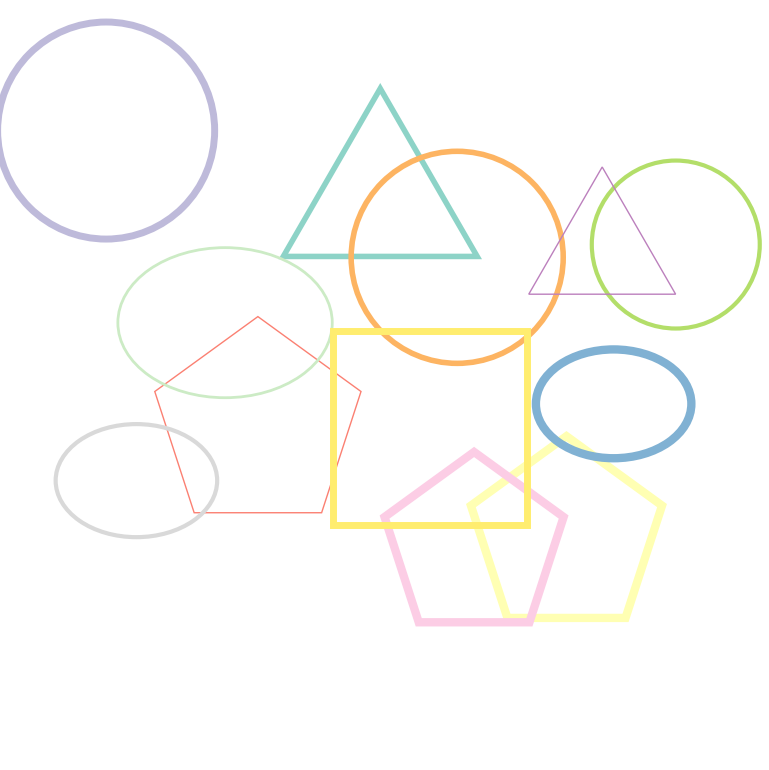[{"shape": "triangle", "thickness": 2, "radius": 0.73, "center": [0.494, 0.74]}, {"shape": "pentagon", "thickness": 3, "radius": 0.65, "center": [0.736, 0.303]}, {"shape": "circle", "thickness": 2.5, "radius": 0.7, "center": [0.138, 0.83]}, {"shape": "pentagon", "thickness": 0.5, "radius": 0.7, "center": [0.335, 0.448]}, {"shape": "oval", "thickness": 3, "radius": 0.5, "center": [0.797, 0.476]}, {"shape": "circle", "thickness": 2, "radius": 0.69, "center": [0.594, 0.666]}, {"shape": "circle", "thickness": 1.5, "radius": 0.55, "center": [0.878, 0.682]}, {"shape": "pentagon", "thickness": 3, "radius": 0.61, "center": [0.616, 0.291]}, {"shape": "oval", "thickness": 1.5, "radius": 0.52, "center": [0.177, 0.376]}, {"shape": "triangle", "thickness": 0.5, "radius": 0.55, "center": [0.782, 0.673]}, {"shape": "oval", "thickness": 1, "radius": 0.7, "center": [0.292, 0.581]}, {"shape": "square", "thickness": 2.5, "radius": 0.63, "center": [0.558, 0.444]}]